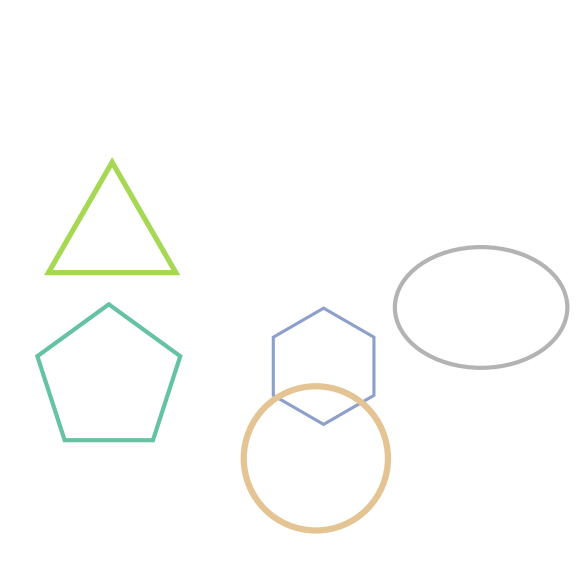[{"shape": "pentagon", "thickness": 2, "radius": 0.65, "center": [0.188, 0.342]}, {"shape": "hexagon", "thickness": 1.5, "radius": 0.5, "center": [0.56, 0.365]}, {"shape": "triangle", "thickness": 2.5, "radius": 0.64, "center": [0.194, 0.591]}, {"shape": "circle", "thickness": 3, "radius": 0.62, "center": [0.547, 0.205]}, {"shape": "oval", "thickness": 2, "radius": 0.75, "center": [0.833, 0.467]}]